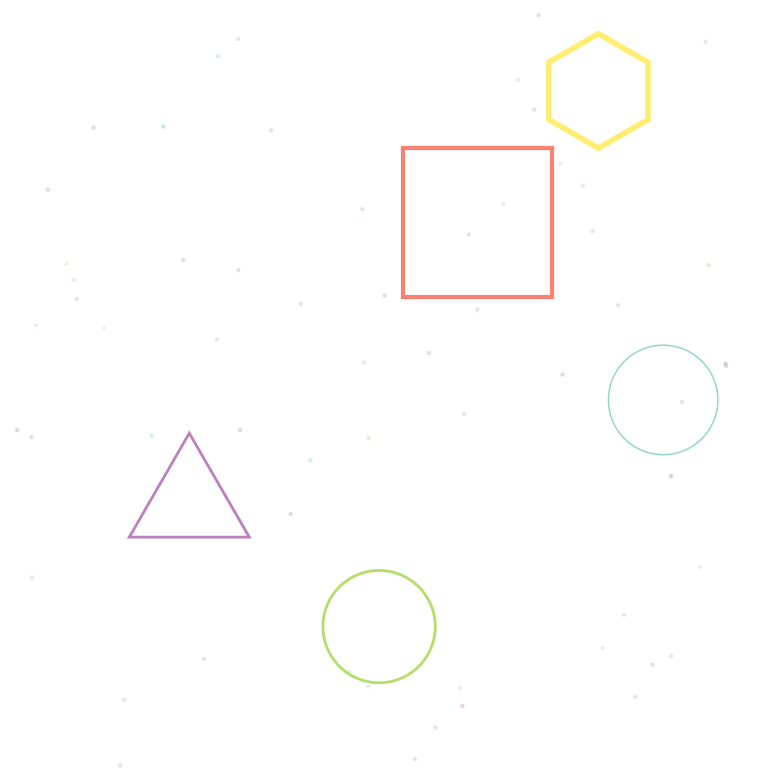[{"shape": "circle", "thickness": 0.5, "radius": 0.36, "center": [0.861, 0.481]}, {"shape": "square", "thickness": 1.5, "radius": 0.48, "center": [0.62, 0.712]}, {"shape": "circle", "thickness": 1, "radius": 0.36, "center": [0.492, 0.186]}, {"shape": "triangle", "thickness": 1, "radius": 0.45, "center": [0.246, 0.347]}, {"shape": "hexagon", "thickness": 2, "radius": 0.37, "center": [0.777, 0.882]}]